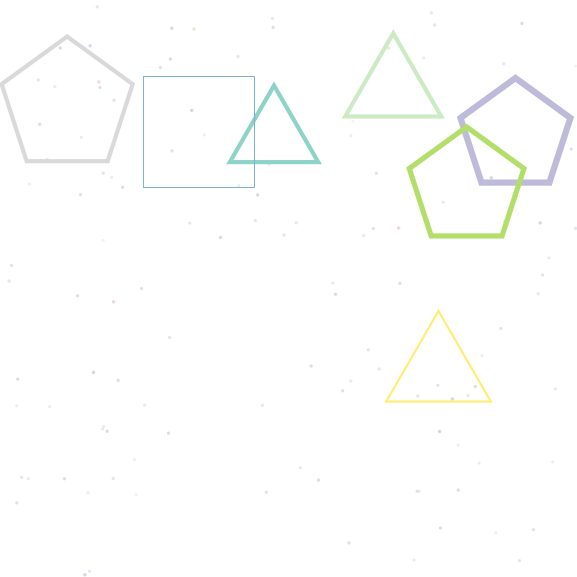[{"shape": "triangle", "thickness": 2, "radius": 0.44, "center": [0.474, 0.763]}, {"shape": "pentagon", "thickness": 3, "radius": 0.5, "center": [0.893, 0.764]}, {"shape": "square", "thickness": 0.5, "radius": 0.48, "center": [0.344, 0.772]}, {"shape": "pentagon", "thickness": 2.5, "radius": 0.52, "center": [0.808, 0.675]}, {"shape": "pentagon", "thickness": 2, "radius": 0.6, "center": [0.116, 0.817]}, {"shape": "triangle", "thickness": 2, "radius": 0.48, "center": [0.681, 0.845]}, {"shape": "triangle", "thickness": 1, "radius": 0.52, "center": [0.759, 0.356]}]